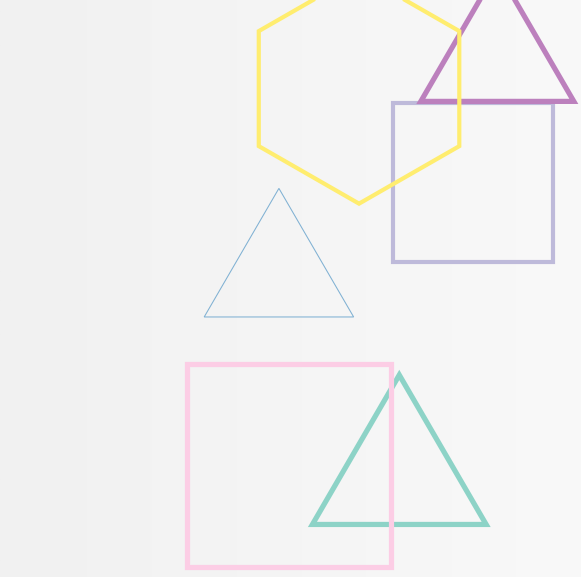[{"shape": "triangle", "thickness": 2.5, "radius": 0.86, "center": [0.687, 0.177]}, {"shape": "square", "thickness": 2, "radius": 0.69, "center": [0.814, 0.683]}, {"shape": "triangle", "thickness": 0.5, "radius": 0.74, "center": [0.48, 0.525]}, {"shape": "square", "thickness": 2.5, "radius": 0.88, "center": [0.497, 0.193]}, {"shape": "triangle", "thickness": 2.5, "radius": 0.76, "center": [0.856, 0.9]}, {"shape": "hexagon", "thickness": 2, "radius": 1.0, "center": [0.618, 0.846]}]